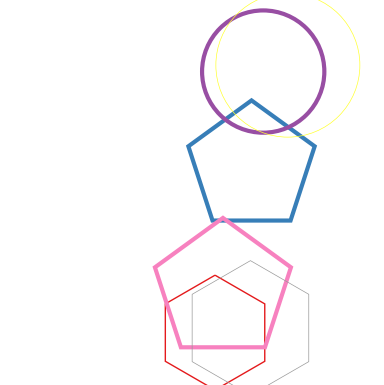[{"shape": "hexagon", "thickness": 1, "radius": 0.75, "center": [0.559, 0.136]}, {"shape": "pentagon", "thickness": 3, "radius": 0.86, "center": [0.653, 0.567]}, {"shape": "circle", "thickness": 3, "radius": 0.79, "center": [0.684, 0.814]}, {"shape": "circle", "thickness": 0.5, "radius": 0.94, "center": [0.748, 0.831]}, {"shape": "pentagon", "thickness": 3, "radius": 0.93, "center": [0.579, 0.248]}, {"shape": "hexagon", "thickness": 0.5, "radius": 0.87, "center": [0.651, 0.148]}]